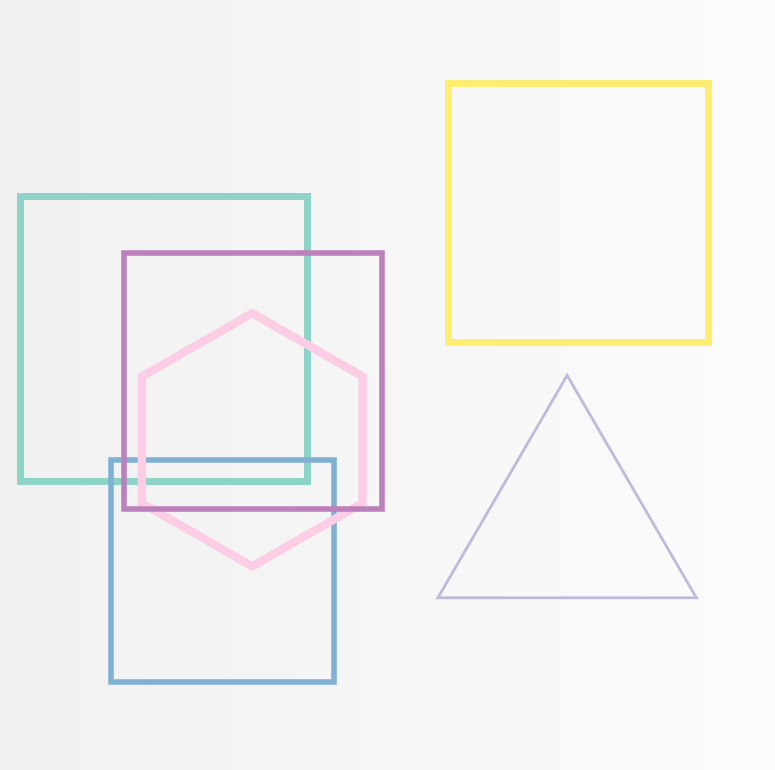[{"shape": "square", "thickness": 2.5, "radius": 0.92, "center": [0.211, 0.56]}, {"shape": "triangle", "thickness": 1, "radius": 0.96, "center": [0.732, 0.32]}, {"shape": "square", "thickness": 2, "radius": 0.72, "center": [0.288, 0.259]}, {"shape": "hexagon", "thickness": 3, "radius": 0.82, "center": [0.325, 0.429]}, {"shape": "square", "thickness": 2, "radius": 0.83, "center": [0.326, 0.505]}, {"shape": "square", "thickness": 2.5, "radius": 0.84, "center": [0.745, 0.724]}]